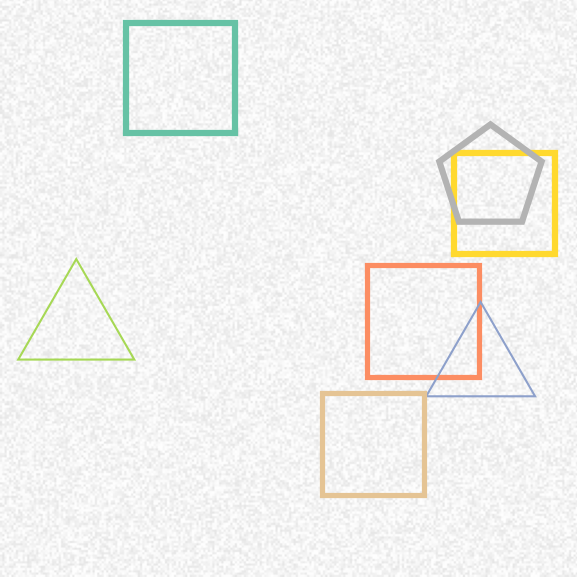[{"shape": "square", "thickness": 3, "radius": 0.48, "center": [0.313, 0.864]}, {"shape": "square", "thickness": 2.5, "radius": 0.49, "center": [0.732, 0.444]}, {"shape": "triangle", "thickness": 1, "radius": 0.54, "center": [0.832, 0.367]}, {"shape": "triangle", "thickness": 1, "radius": 0.58, "center": [0.132, 0.435]}, {"shape": "square", "thickness": 3, "radius": 0.44, "center": [0.873, 0.646]}, {"shape": "square", "thickness": 2.5, "radius": 0.44, "center": [0.646, 0.231]}, {"shape": "pentagon", "thickness": 3, "radius": 0.47, "center": [0.849, 0.691]}]